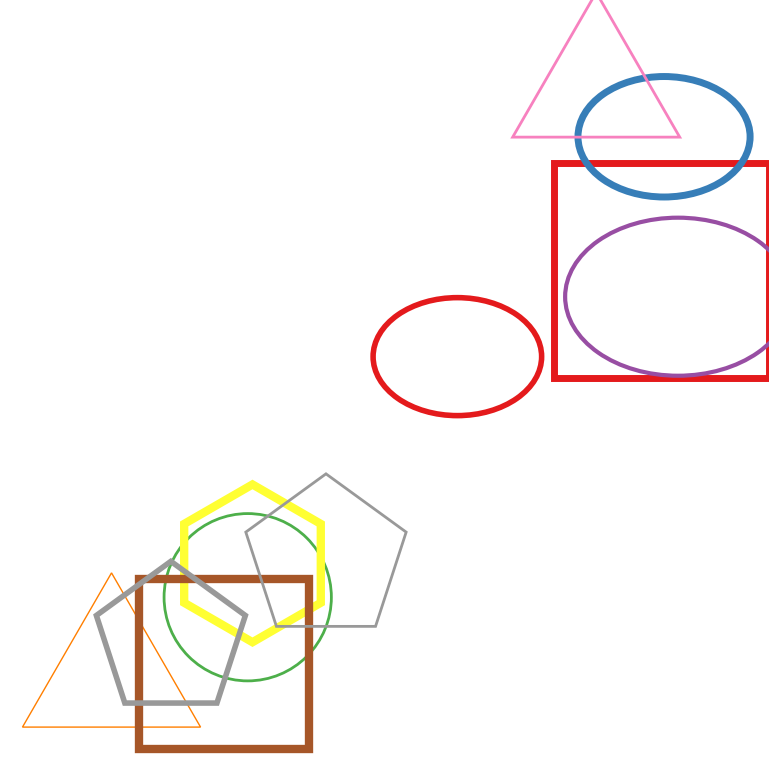[{"shape": "square", "thickness": 2.5, "radius": 0.7, "center": [0.859, 0.649]}, {"shape": "oval", "thickness": 2, "radius": 0.55, "center": [0.594, 0.537]}, {"shape": "oval", "thickness": 2.5, "radius": 0.56, "center": [0.862, 0.822]}, {"shape": "circle", "thickness": 1, "radius": 0.54, "center": [0.322, 0.224]}, {"shape": "oval", "thickness": 1.5, "radius": 0.73, "center": [0.881, 0.615]}, {"shape": "triangle", "thickness": 0.5, "radius": 0.67, "center": [0.145, 0.122]}, {"shape": "hexagon", "thickness": 3, "radius": 0.51, "center": [0.328, 0.268]}, {"shape": "square", "thickness": 3, "radius": 0.55, "center": [0.291, 0.138]}, {"shape": "triangle", "thickness": 1, "radius": 0.63, "center": [0.774, 0.885]}, {"shape": "pentagon", "thickness": 1, "radius": 0.55, "center": [0.423, 0.275]}, {"shape": "pentagon", "thickness": 2, "radius": 0.51, "center": [0.222, 0.169]}]